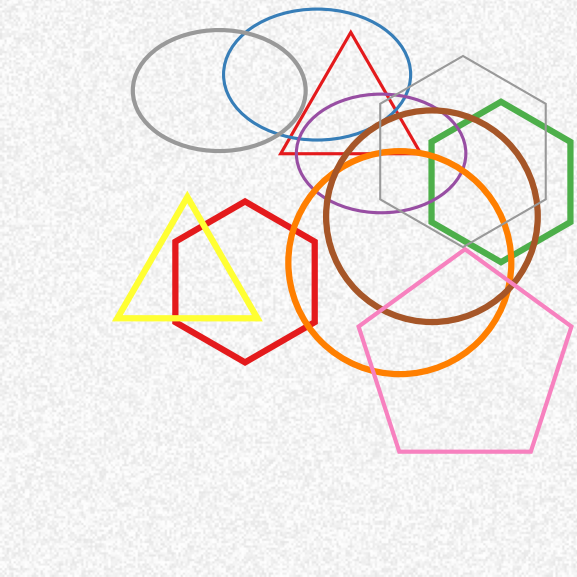[{"shape": "triangle", "thickness": 1.5, "radius": 0.7, "center": [0.607, 0.803]}, {"shape": "hexagon", "thickness": 3, "radius": 0.7, "center": [0.424, 0.511]}, {"shape": "oval", "thickness": 1.5, "radius": 0.81, "center": [0.549, 0.87]}, {"shape": "hexagon", "thickness": 3, "radius": 0.69, "center": [0.868, 0.684]}, {"shape": "oval", "thickness": 1.5, "radius": 0.73, "center": [0.66, 0.733]}, {"shape": "circle", "thickness": 3, "radius": 0.97, "center": [0.692, 0.544]}, {"shape": "triangle", "thickness": 3, "radius": 0.7, "center": [0.324, 0.518]}, {"shape": "circle", "thickness": 3, "radius": 0.92, "center": [0.748, 0.625]}, {"shape": "pentagon", "thickness": 2, "radius": 0.97, "center": [0.805, 0.374]}, {"shape": "hexagon", "thickness": 1, "radius": 0.83, "center": [0.802, 0.737]}, {"shape": "oval", "thickness": 2, "radius": 0.75, "center": [0.38, 0.842]}]